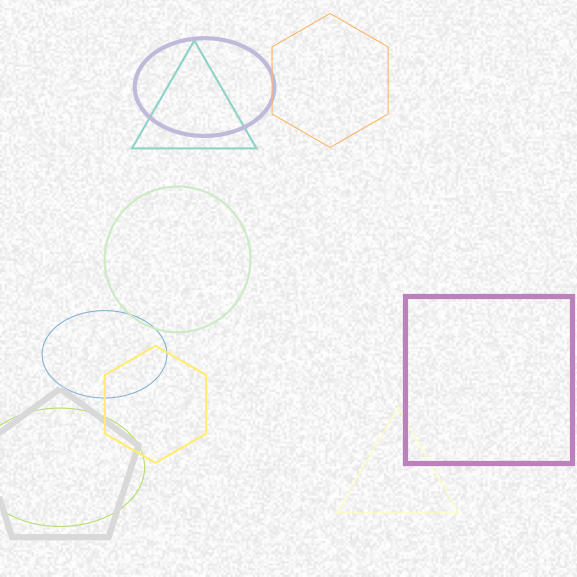[{"shape": "triangle", "thickness": 1, "radius": 0.62, "center": [0.336, 0.804]}, {"shape": "triangle", "thickness": 0.5, "radius": 0.61, "center": [0.689, 0.172]}, {"shape": "oval", "thickness": 2, "radius": 0.6, "center": [0.354, 0.848]}, {"shape": "oval", "thickness": 0.5, "radius": 0.54, "center": [0.181, 0.386]}, {"shape": "hexagon", "thickness": 0.5, "radius": 0.58, "center": [0.572, 0.86]}, {"shape": "oval", "thickness": 0.5, "radius": 0.73, "center": [0.104, 0.19]}, {"shape": "pentagon", "thickness": 3, "radius": 0.71, "center": [0.105, 0.184]}, {"shape": "square", "thickness": 2.5, "radius": 0.72, "center": [0.846, 0.342]}, {"shape": "circle", "thickness": 1, "radius": 0.63, "center": [0.308, 0.55]}, {"shape": "hexagon", "thickness": 1, "radius": 0.51, "center": [0.269, 0.299]}]